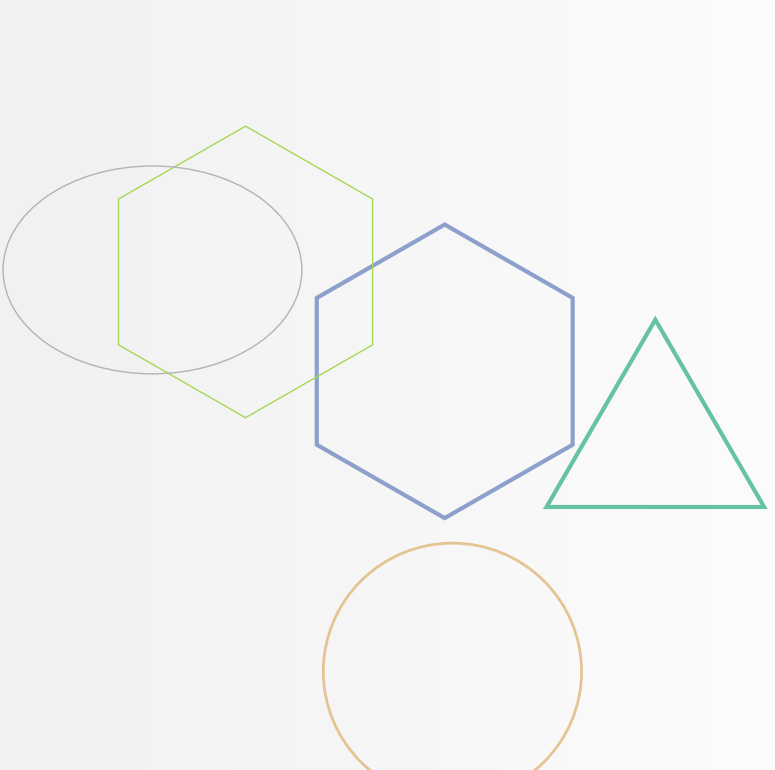[{"shape": "triangle", "thickness": 1.5, "radius": 0.81, "center": [0.846, 0.423]}, {"shape": "hexagon", "thickness": 1.5, "radius": 0.95, "center": [0.574, 0.518]}, {"shape": "hexagon", "thickness": 0.5, "radius": 0.95, "center": [0.317, 0.647]}, {"shape": "circle", "thickness": 1, "radius": 0.83, "center": [0.584, 0.128]}, {"shape": "oval", "thickness": 0.5, "radius": 0.96, "center": [0.197, 0.649]}]